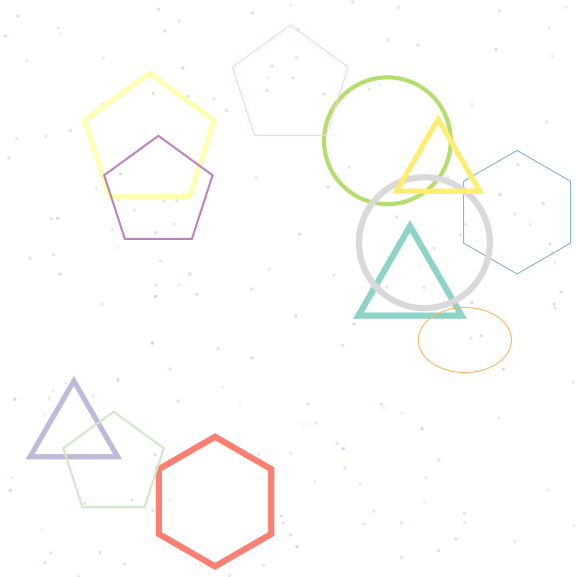[{"shape": "triangle", "thickness": 3, "radius": 0.52, "center": [0.71, 0.504]}, {"shape": "pentagon", "thickness": 2.5, "radius": 0.59, "center": [0.259, 0.754]}, {"shape": "triangle", "thickness": 2.5, "radius": 0.44, "center": [0.128, 0.252]}, {"shape": "hexagon", "thickness": 3, "radius": 0.56, "center": [0.372, 0.131]}, {"shape": "hexagon", "thickness": 0.5, "radius": 0.53, "center": [0.895, 0.632]}, {"shape": "oval", "thickness": 0.5, "radius": 0.4, "center": [0.805, 0.41]}, {"shape": "circle", "thickness": 2, "radius": 0.55, "center": [0.671, 0.755]}, {"shape": "pentagon", "thickness": 0.5, "radius": 0.53, "center": [0.503, 0.85]}, {"shape": "circle", "thickness": 3, "radius": 0.57, "center": [0.735, 0.579]}, {"shape": "pentagon", "thickness": 1, "radius": 0.49, "center": [0.274, 0.665]}, {"shape": "pentagon", "thickness": 1, "radius": 0.46, "center": [0.197, 0.195]}, {"shape": "triangle", "thickness": 2.5, "radius": 0.42, "center": [0.759, 0.71]}]